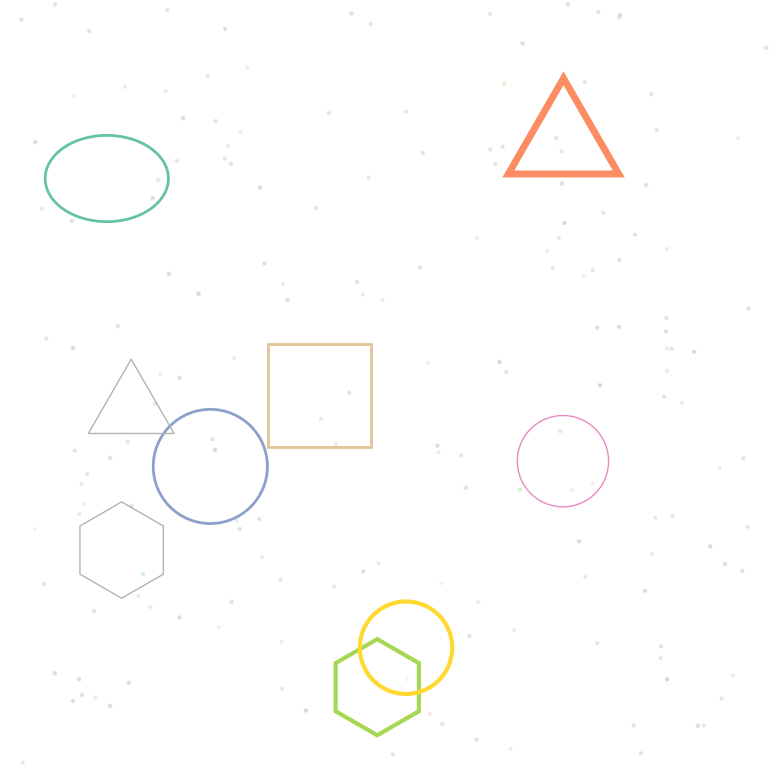[{"shape": "oval", "thickness": 1, "radius": 0.4, "center": [0.139, 0.768]}, {"shape": "triangle", "thickness": 2.5, "radius": 0.41, "center": [0.732, 0.815]}, {"shape": "circle", "thickness": 1, "radius": 0.37, "center": [0.273, 0.394]}, {"shape": "circle", "thickness": 0.5, "radius": 0.3, "center": [0.731, 0.401]}, {"shape": "hexagon", "thickness": 1.5, "radius": 0.31, "center": [0.49, 0.108]}, {"shape": "circle", "thickness": 1.5, "radius": 0.3, "center": [0.527, 0.159]}, {"shape": "square", "thickness": 1, "radius": 0.34, "center": [0.415, 0.486]}, {"shape": "hexagon", "thickness": 0.5, "radius": 0.31, "center": [0.158, 0.286]}, {"shape": "triangle", "thickness": 0.5, "radius": 0.32, "center": [0.17, 0.469]}]